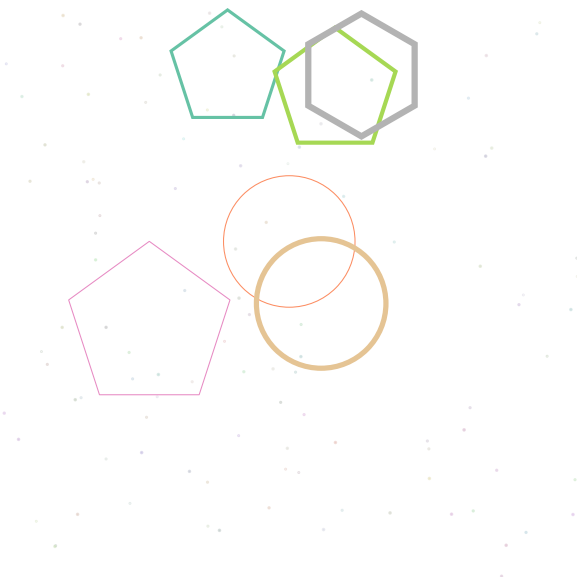[{"shape": "pentagon", "thickness": 1.5, "radius": 0.51, "center": [0.394, 0.879]}, {"shape": "circle", "thickness": 0.5, "radius": 0.57, "center": [0.501, 0.581]}, {"shape": "pentagon", "thickness": 0.5, "radius": 0.73, "center": [0.259, 0.434]}, {"shape": "pentagon", "thickness": 2, "radius": 0.55, "center": [0.58, 0.841]}, {"shape": "circle", "thickness": 2.5, "radius": 0.56, "center": [0.556, 0.474]}, {"shape": "hexagon", "thickness": 3, "radius": 0.53, "center": [0.626, 0.869]}]